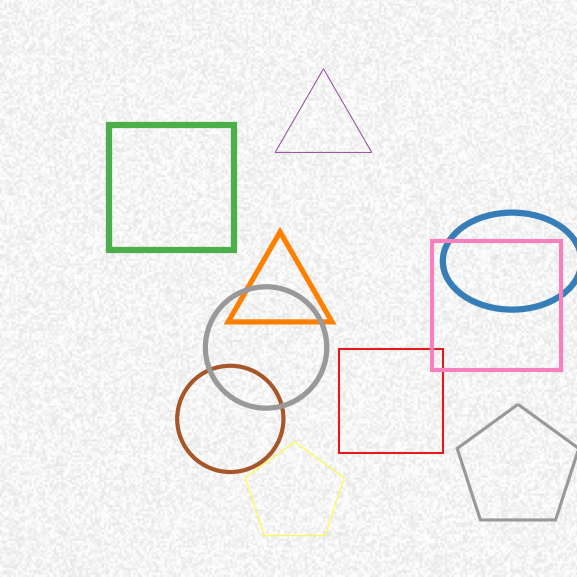[{"shape": "square", "thickness": 1, "radius": 0.45, "center": [0.677, 0.305]}, {"shape": "oval", "thickness": 3, "radius": 0.6, "center": [0.887, 0.547]}, {"shape": "square", "thickness": 3, "radius": 0.54, "center": [0.297, 0.674]}, {"shape": "triangle", "thickness": 0.5, "radius": 0.48, "center": [0.56, 0.783]}, {"shape": "triangle", "thickness": 2.5, "radius": 0.52, "center": [0.485, 0.494]}, {"shape": "pentagon", "thickness": 0.5, "radius": 0.45, "center": [0.51, 0.144]}, {"shape": "circle", "thickness": 2, "radius": 0.46, "center": [0.399, 0.274]}, {"shape": "square", "thickness": 2, "radius": 0.56, "center": [0.86, 0.47]}, {"shape": "circle", "thickness": 2.5, "radius": 0.53, "center": [0.461, 0.397]}, {"shape": "pentagon", "thickness": 1.5, "radius": 0.55, "center": [0.897, 0.188]}]